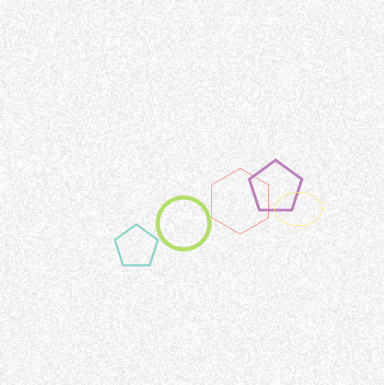[{"shape": "pentagon", "thickness": 1.5, "radius": 0.29, "center": [0.354, 0.358]}, {"shape": "hexagon", "thickness": 0.5, "radius": 0.43, "center": [0.624, 0.477]}, {"shape": "circle", "thickness": 3, "radius": 0.34, "center": [0.477, 0.42]}, {"shape": "pentagon", "thickness": 2, "radius": 0.36, "center": [0.716, 0.512]}, {"shape": "oval", "thickness": 0.5, "radius": 0.31, "center": [0.775, 0.457]}]